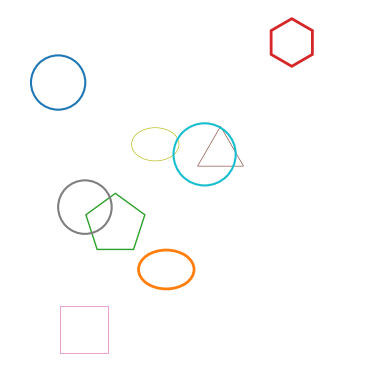[{"shape": "circle", "thickness": 1.5, "radius": 0.35, "center": [0.151, 0.786]}, {"shape": "oval", "thickness": 2, "radius": 0.36, "center": [0.432, 0.3]}, {"shape": "pentagon", "thickness": 1, "radius": 0.4, "center": [0.3, 0.417]}, {"shape": "hexagon", "thickness": 2, "radius": 0.31, "center": [0.758, 0.89]}, {"shape": "triangle", "thickness": 0.5, "radius": 0.34, "center": [0.573, 0.603]}, {"shape": "square", "thickness": 0.5, "radius": 0.31, "center": [0.218, 0.144]}, {"shape": "circle", "thickness": 1.5, "radius": 0.35, "center": [0.221, 0.462]}, {"shape": "oval", "thickness": 0.5, "radius": 0.31, "center": [0.403, 0.625]}, {"shape": "circle", "thickness": 1.5, "radius": 0.4, "center": [0.531, 0.599]}]